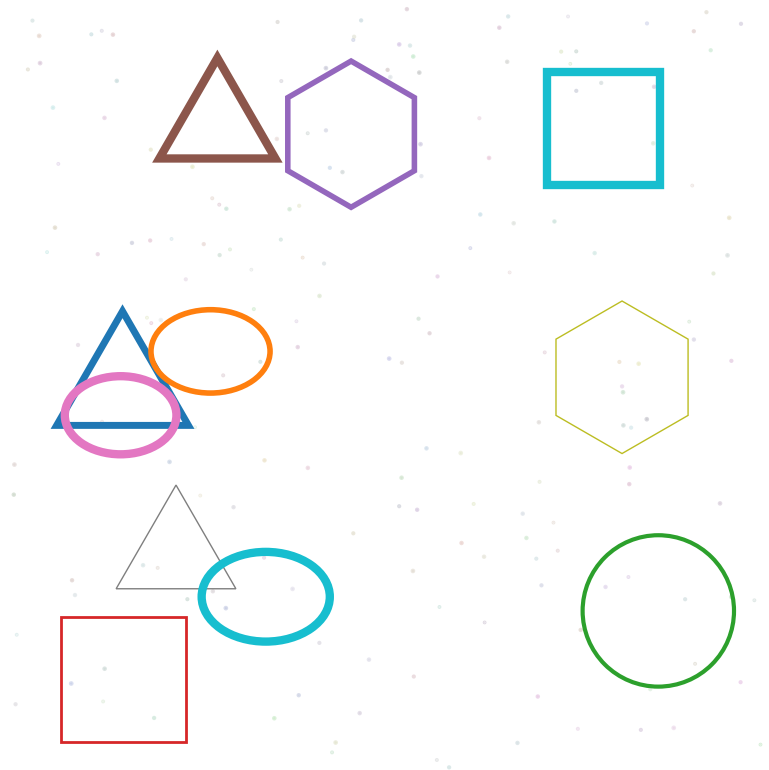[{"shape": "triangle", "thickness": 2.5, "radius": 0.49, "center": [0.159, 0.497]}, {"shape": "oval", "thickness": 2, "radius": 0.39, "center": [0.273, 0.544]}, {"shape": "circle", "thickness": 1.5, "radius": 0.49, "center": [0.855, 0.207]}, {"shape": "square", "thickness": 1, "radius": 0.41, "center": [0.16, 0.117]}, {"shape": "hexagon", "thickness": 2, "radius": 0.47, "center": [0.456, 0.826]}, {"shape": "triangle", "thickness": 3, "radius": 0.44, "center": [0.282, 0.838]}, {"shape": "oval", "thickness": 3, "radius": 0.36, "center": [0.157, 0.461]}, {"shape": "triangle", "thickness": 0.5, "radius": 0.45, "center": [0.229, 0.28]}, {"shape": "hexagon", "thickness": 0.5, "radius": 0.5, "center": [0.808, 0.51]}, {"shape": "square", "thickness": 3, "radius": 0.37, "center": [0.783, 0.833]}, {"shape": "oval", "thickness": 3, "radius": 0.42, "center": [0.345, 0.225]}]